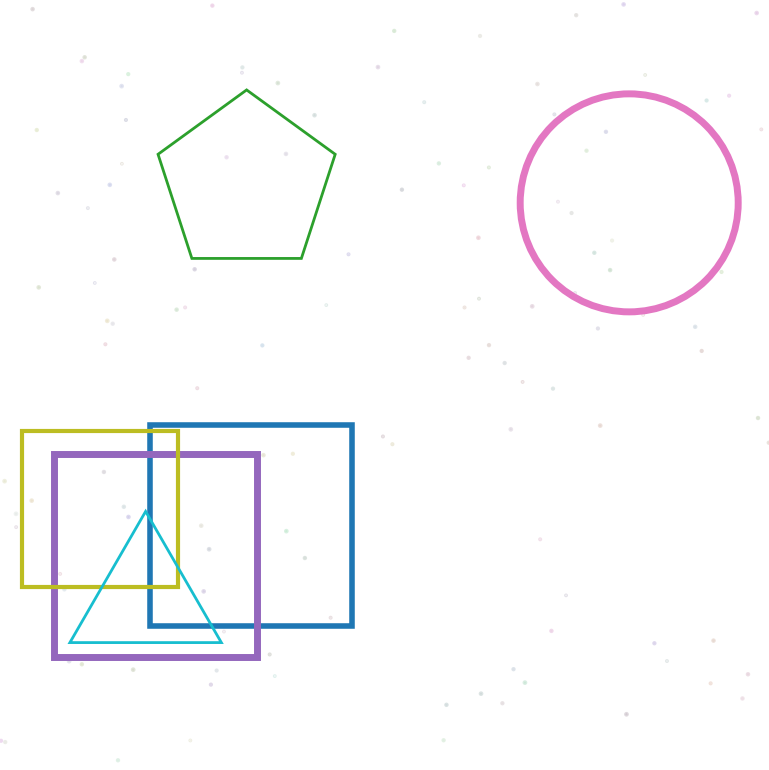[{"shape": "square", "thickness": 2, "radius": 0.66, "center": [0.326, 0.318]}, {"shape": "pentagon", "thickness": 1, "radius": 0.6, "center": [0.32, 0.762]}, {"shape": "square", "thickness": 2.5, "radius": 0.66, "center": [0.202, 0.278]}, {"shape": "circle", "thickness": 2.5, "radius": 0.71, "center": [0.817, 0.737]}, {"shape": "square", "thickness": 1.5, "radius": 0.51, "center": [0.13, 0.339]}, {"shape": "triangle", "thickness": 1, "radius": 0.57, "center": [0.189, 0.222]}]